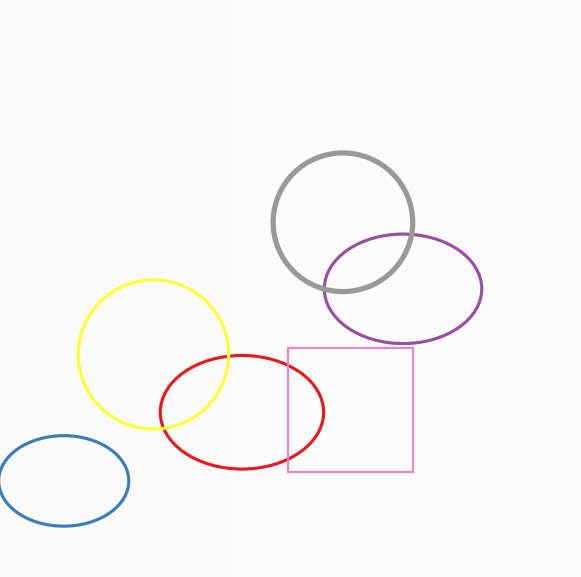[{"shape": "oval", "thickness": 1.5, "radius": 0.7, "center": [0.416, 0.285]}, {"shape": "oval", "thickness": 1.5, "radius": 0.56, "center": [0.11, 0.166]}, {"shape": "oval", "thickness": 1.5, "radius": 0.68, "center": [0.693, 0.499]}, {"shape": "circle", "thickness": 1.5, "radius": 0.65, "center": [0.264, 0.385]}, {"shape": "square", "thickness": 1, "radius": 0.54, "center": [0.603, 0.289]}, {"shape": "circle", "thickness": 2.5, "radius": 0.6, "center": [0.59, 0.614]}]